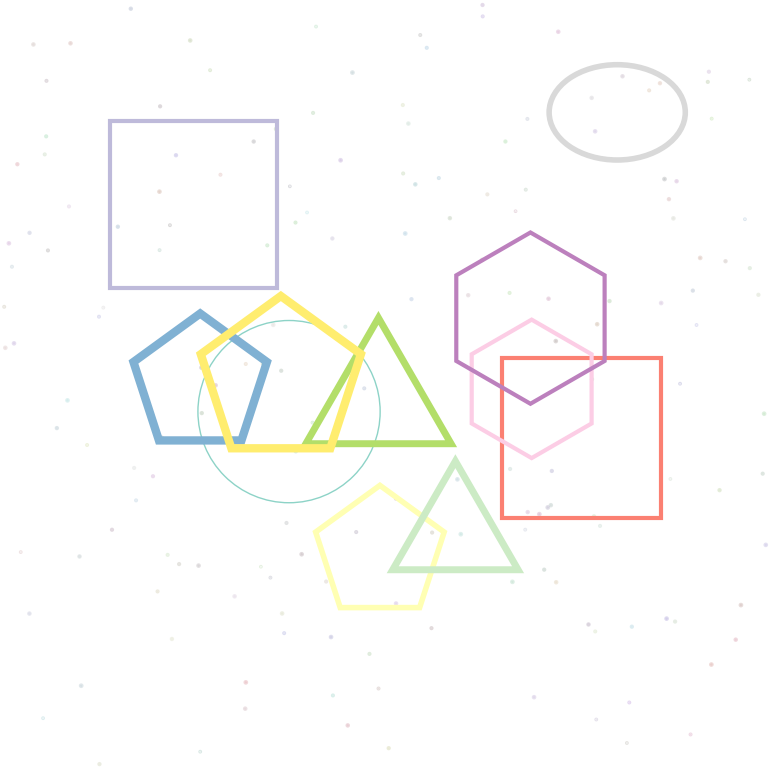[{"shape": "circle", "thickness": 0.5, "radius": 0.59, "center": [0.375, 0.465]}, {"shape": "pentagon", "thickness": 2, "radius": 0.44, "center": [0.493, 0.282]}, {"shape": "square", "thickness": 1.5, "radius": 0.54, "center": [0.252, 0.734]}, {"shape": "square", "thickness": 1.5, "radius": 0.52, "center": [0.756, 0.431]}, {"shape": "pentagon", "thickness": 3, "radius": 0.46, "center": [0.26, 0.502]}, {"shape": "triangle", "thickness": 2.5, "radius": 0.54, "center": [0.491, 0.478]}, {"shape": "hexagon", "thickness": 1.5, "radius": 0.45, "center": [0.69, 0.495]}, {"shape": "oval", "thickness": 2, "radius": 0.44, "center": [0.802, 0.854]}, {"shape": "hexagon", "thickness": 1.5, "radius": 0.56, "center": [0.689, 0.587]}, {"shape": "triangle", "thickness": 2.5, "radius": 0.47, "center": [0.591, 0.307]}, {"shape": "pentagon", "thickness": 3, "radius": 0.55, "center": [0.365, 0.506]}]